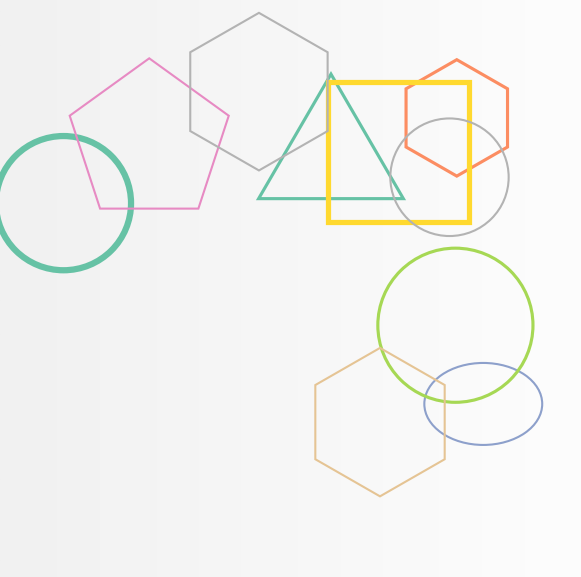[{"shape": "circle", "thickness": 3, "radius": 0.58, "center": [0.109, 0.647]}, {"shape": "triangle", "thickness": 1.5, "radius": 0.72, "center": [0.569, 0.727]}, {"shape": "hexagon", "thickness": 1.5, "radius": 0.5, "center": [0.786, 0.795]}, {"shape": "oval", "thickness": 1, "radius": 0.51, "center": [0.831, 0.3]}, {"shape": "pentagon", "thickness": 1, "radius": 0.72, "center": [0.257, 0.754]}, {"shape": "circle", "thickness": 1.5, "radius": 0.67, "center": [0.783, 0.436]}, {"shape": "square", "thickness": 2.5, "radius": 0.61, "center": [0.685, 0.736]}, {"shape": "hexagon", "thickness": 1, "radius": 0.64, "center": [0.654, 0.268]}, {"shape": "circle", "thickness": 1, "radius": 0.51, "center": [0.773, 0.692]}, {"shape": "hexagon", "thickness": 1, "radius": 0.68, "center": [0.445, 0.84]}]